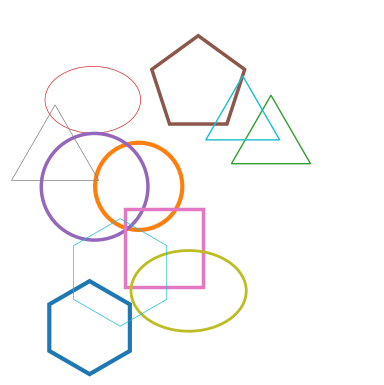[{"shape": "hexagon", "thickness": 3, "radius": 0.6, "center": [0.233, 0.149]}, {"shape": "circle", "thickness": 3, "radius": 0.57, "center": [0.36, 0.516]}, {"shape": "triangle", "thickness": 1, "radius": 0.59, "center": [0.704, 0.634]}, {"shape": "oval", "thickness": 0.5, "radius": 0.62, "center": [0.241, 0.741]}, {"shape": "circle", "thickness": 2.5, "radius": 0.69, "center": [0.246, 0.515]}, {"shape": "pentagon", "thickness": 2.5, "radius": 0.63, "center": [0.515, 0.78]}, {"shape": "square", "thickness": 2.5, "radius": 0.5, "center": [0.427, 0.356]}, {"shape": "triangle", "thickness": 0.5, "radius": 0.65, "center": [0.143, 0.597]}, {"shape": "oval", "thickness": 2, "radius": 0.75, "center": [0.49, 0.244]}, {"shape": "hexagon", "thickness": 0.5, "radius": 0.7, "center": [0.312, 0.292]}, {"shape": "triangle", "thickness": 1, "radius": 0.55, "center": [0.631, 0.692]}]